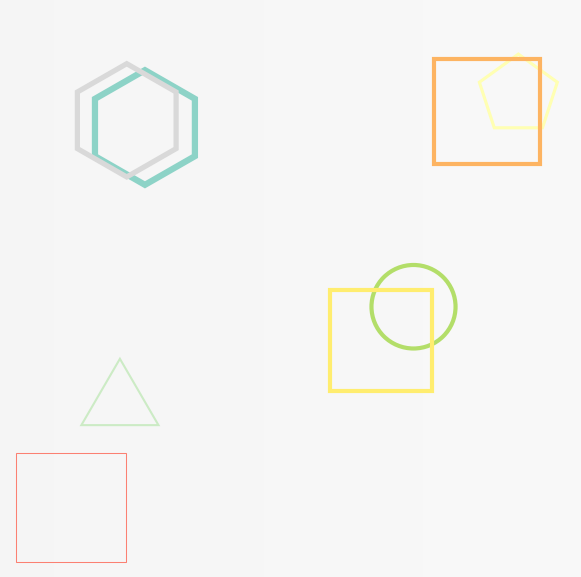[{"shape": "hexagon", "thickness": 3, "radius": 0.5, "center": [0.249, 0.778]}, {"shape": "pentagon", "thickness": 1.5, "radius": 0.35, "center": [0.892, 0.835]}, {"shape": "square", "thickness": 0.5, "radius": 0.47, "center": [0.123, 0.12]}, {"shape": "square", "thickness": 2, "radius": 0.45, "center": [0.838, 0.806]}, {"shape": "circle", "thickness": 2, "radius": 0.36, "center": [0.711, 0.468]}, {"shape": "hexagon", "thickness": 2.5, "radius": 0.49, "center": [0.218, 0.791]}, {"shape": "triangle", "thickness": 1, "radius": 0.38, "center": [0.206, 0.301]}, {"shape": "square", "thickness": 2, "radius": 0.44, "center": [0.656, 0.41]}]